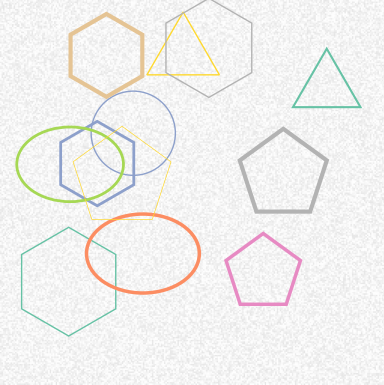[{"shape": "hexagon", "thickness": 1, "radius": 0.71, "center": [0.178, 0.268]}, {"shape": "triangle", "thickness": 1.5, "radius": 0.51, "center": [0.849, 0.772]}, {"shape": "oval", "thickness": 2.5, "radius": 0.73, "center": [0.371, 0.341]}, {"shape": "hexagon", "thickness": 2, "radius": 0.55, "center": [0.253, 0.575]}, {"shape": "circle", "thickness": 1, "radius": 0.55, "center": [0.346, 0.654]}, {"shape": "pentagon", "thickness": 2.5, "radius": 0.51, "center": [0.684, 0.292]}, {"shape": "oval", "thickness": 2, "radius": 0.69, "center": [0.182, 0.573]}, {"shape": "triangle", "thickness": 1, "radius": 0.54, "center": [0.476, 0.86]}, {"shape": "pentagon", "thickness": 0.5, "radius": 0.67, "center": [0.317, 0.538]}, {"shape": "hexagon", "thickness": 3, "radius": 0.54, "center": [0.276, 0.856]}, {"shape": "hexagon", "thickness": 1, "radius": 0.64, "center": [0.542, 0.876]}, {"shape": "pentagon", "thickness": 3, "radius": 0.59, "center": [0.736, 0.547]}]